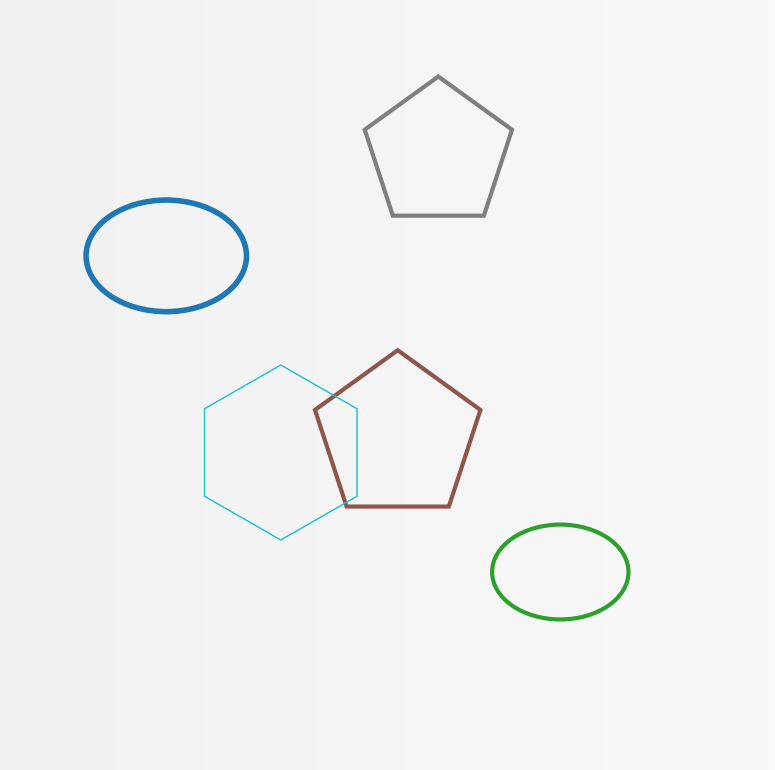[{"shape": "oval", "thickness": 2, "radius": 0.52, "center": [0.215, 0.668]}, {"shape": "oval", "thickness": 1.5, "radius": 0.44, "center": [0.723, 0.257]}, {"shape": "pentagon", "thickness": 1.5, "radius": 0.56, "center": [0.513, 0.433]}, {"shape": "pentagon", "thickness": 1.5, "radius": 0.5, "center": [0.566, 0.801]}, {"shape": "hexagon", "thickness": 0.5, "radius": 0.57, "center": [0.362, 0.412]}]